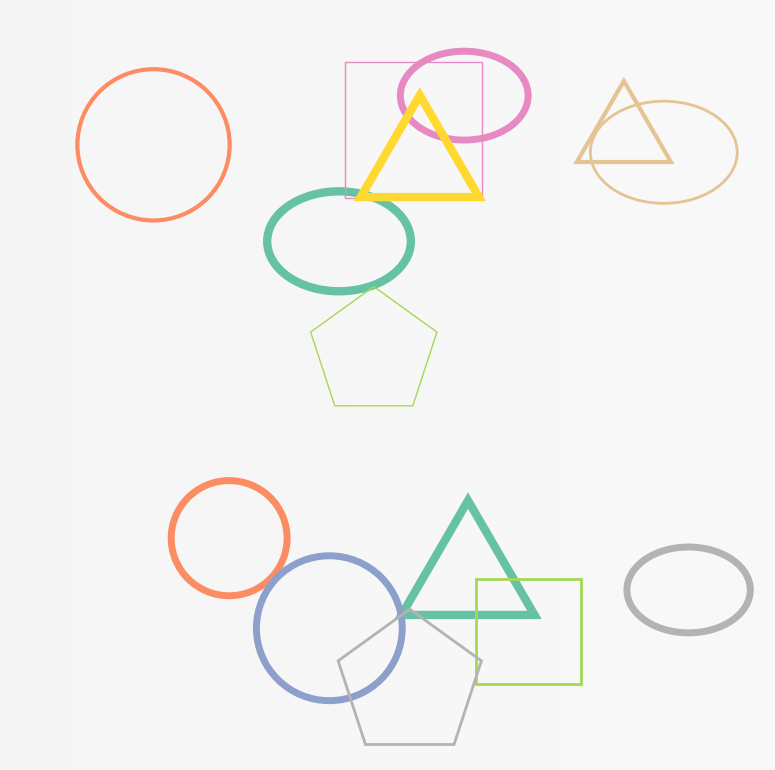[{"shape": "oval", "thickness": 3, "radius": 0.46, "center": [0.437, 0.687]}, {"shape": "triangle", "thickness": 3, "radius": 0.5, "center": [0.604, 0.251]}, {"shape": "circle", "thickness": 1.5, "radius": 0.49, "center": [0.198, 0.812]}, {"shape": "circle", "thickness": 2.5, "radius": 0.37, "center": [0.296, 0.301]}, {"shape": "circle", "thickness": 2.5, "radius": 0.47, "center": [0.425, 0.184]}, {"shape": "square", "thickness": 0.5, "radius": 0.44, "center": [0.533, 0.831]}, {"shape": "oval", "thickness": 2.5, "radius": 0.41, "center": [0.599, 0.876]}, {"shape": "pentagon", "thickness": 0.5, "radius": 0.43, "center": [0.482, 0.542]}, {"shape": "square", "thickness": 1, "radius": 0.34, "center": [0.682, 0.18]}, {"shape": "triangle", "thickness": 3, "radius": 0.44, "center": [0.542, 0.788]}, {"shape": "oval", "thickness": 1, "radius": 0.47, "center": [0.857, 0.802]}, {"shape": "triangle", "thickness": 1.5, "radius": 0.35, "center": [0.805, 0.825]}, {"shape": "oval", "thickness": 2.5, "radius": 0.4, "center": [0.889, 0.234]}, {"shape": "pentagon", "thickness": 1, "radius": 0.49, "center": [0.529, 0.112]}]